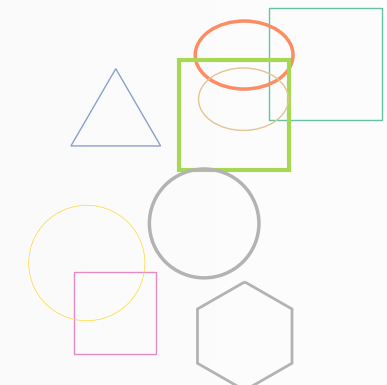[{"shape": "square", "thickness": 1, "radius": 0.73, "center": [0.839, 0.833]}, {"shape": "oval", "thickness": 2.5, "radius": 0.63, "center": [0.63, 0.857]}, {"shape": "triangle", "thickness": 1, "radius": 0.67, "center": [0.299, 0.688]}, {"shape": "square", "thickness": 1, "radius": 0.53, "center": [0.297, 0.186]}, {"shape": "square", "thickness": 3, "radius": 0.71, "center": [0.604, 0.702]}, {"shape": "circle", "thickness": 0.5, "radius": 0.75, "center": [0.224, 0.317]}, {"shape": "oval", "thickness": 1, "radius": 0.58, "center": [0.628, 0.742]}, {"shape": "hexagon", "thickness": 2, "radius": 0.7, "center": [0.632, 0.127]}, {"shape": "circle", "thickness": 2.5, "radius": 0.71, "center": [0.527, 0.42]}]